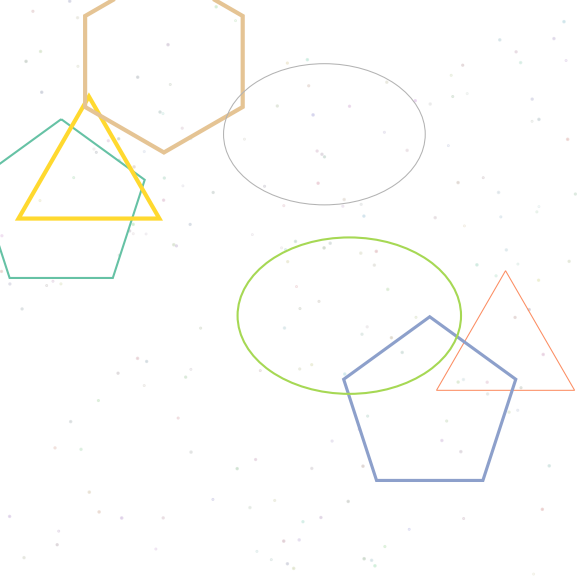[{"shape": "pentagon", "thickness": 1, "radius": 0.76, "center": [0.106, 0.641]}, {"shape": "triangle", "thickness": 0.5, "radius": 0.69, "center": [0.875, 0.392]}, {"shape": "pentagon", "thickness": 1.5, "radius": 0.78, "center": [0.744, 0.294]}, {"shape": "oval", "thickness": 1, "radius": 0.97, "center": [0.605, 0.453]}, {"shape": "triangle", "thickness": 2, "radius": 0.7, "center": [0.154, 0.691]}, {"shape": "hexagon", "thickness": 2, "radius": 0.79, "center": [0.284, 0.893]}, {"shape": "oval", "thickness": 0.5, "radius": 0.87, "center": [0.562, 0.767]}]